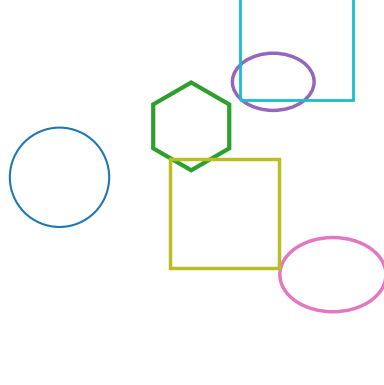[{"shape": "circle", "thickness": 1.5, "radius": 0.65, "center": [0.155, 0.54]}, {"shape": "hexagon", "thickness": 3, "radius": 0.57, "center": [0.497, 0.672]}, {"shape": "oval", "thickness": 2.5, "radius": 0.53, "center": [0.71, 0.788]}, {"shape": "oval", "thickness": 2.5, "radius": 0.69, "center": [0.865, 0.287]}, {"shape": "square", "thickness": 2.5, "radius": 0.71, "center": [0.583, 0.445]}, {"shape": "square", "thickness": 2, "radius": 0.73, "center": [0.77, 0.886]}]